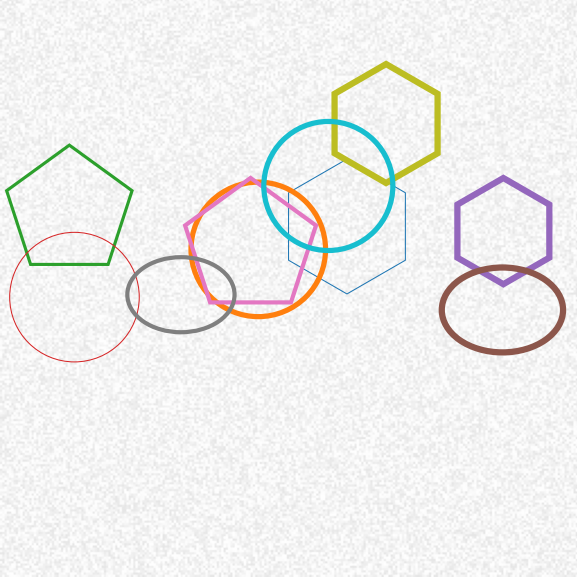[{"shape": "hexagon", "thickness": 0.5, "radius": 0.58, "center": [0.601, 0.607]}, {"shape": "circle", "thickness": 2.5, "radius": 0.58, "center": [0.447, 0.567]}, {"shape": "pentagon", "thickness": 1.5, "radius": 0.57, "center": [0.12, 0.634]}, {"shape": "circle", "thickness": 0.5, "radius": 0.56, "center": [0.129, 0.485]}, {"shape": "hexagon", "thickness": 3, "radius": 0.46, "center": [0.872, 0.599]}, {"shape": "oval", "thickness": 3, "radius": 0.53, "center": [0.87, 0.462]}, {"shape": "pentagon", "thickness": 2, "radius": 0.6, "center": [0.434, 0.572]}, {"shape": "oval", "thickness": 2, "radius": 0.46, "center": [0.313, 0.489]}, {"shape": "hexagon", "thickness": 3, "radius": 0.51, "center": [0.669, 0.785]}, {"shape": "circle", "thickness": 2.5, "radius": 0.56, "center": [0.569, 0.677]}]